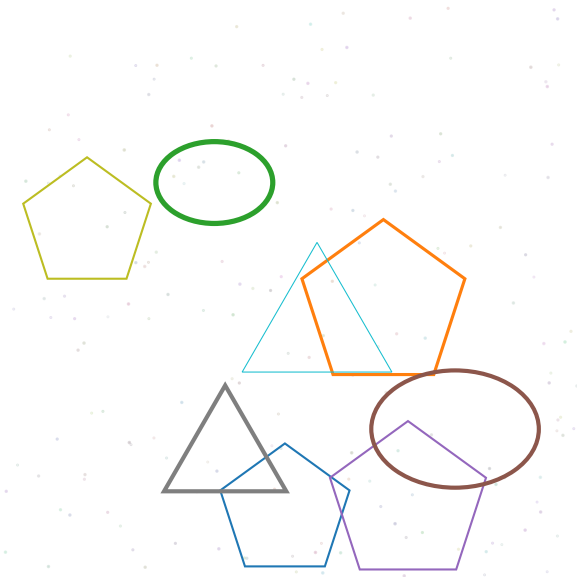[{"shape": "pentagon", "thickness": 1, "radius": 0.59, "center": [0.493, 0.114]}, {"shape": "pentagon", "thickness": 1.5, "radius": 0.74, "center": [0.664, 0.471]}, {"shape": "oval", "thickness": 2.5, "radius": 0.51, "center": [0.371, 0.683]}, {"shape": "pentagon", "thickness": 1, "radius": 0.71, "center": [0.706, 0.128]}, {"shape": "oval", "thickness": 2, "radius": 0.73, "center": [0.788, 0.256]}, {"shape": "triangle", "thickness": 2, "radius": 0.61, "center": [0.39, 0.21]}, {"shape": "pentagon", "thickness": 1, "radius": 0.58, "center": [0.151, 0.611]}, {"shape": "triangle", "thickness": 0.5, "radius": 0.75, "center": [0.549, 0.43]}]